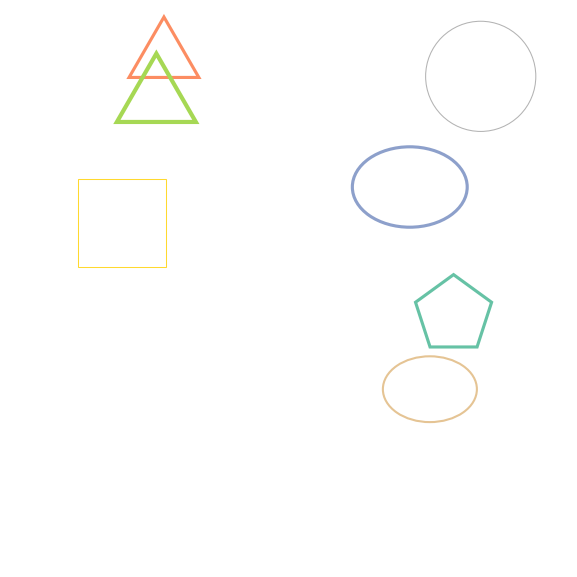[{"shape": "pentagon", "thickness": 1.5, "radius": 0.35, "center": [0.785, 0.454]}, {"shape": "triangle", "thickness": 1.5, "radius": 0.35, "center": [0.284, 0.9]}, {"shape": "oval", "thickness": 1.5, "radius": 0.5, "center": [0.71, 0.675]}, {"shape": "triangle", "thickness": 2, "radius": 0.39, "center": [0.271, 0.827]}, {"shape": "square", "thickness": 0.5, "radius": 0.38, "center": [0.21, 0.614]}, {"shape": "oval", "thickness": 1, "radius": 0.41, "center": [0.744, 0.325]}, {"shape": "circle", "thickness": 0.5, "radius": 0.48, "center": [0.832, 0.867]}]